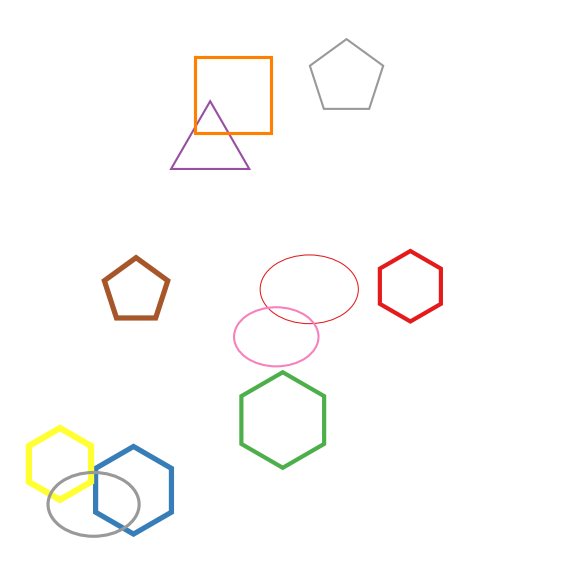[{"shape": "oval", "thickness": 0.5, "radius": 0.43, "center": [0.536, 0.498]}, {"shape": "hexagon", "thickness": 2, "radius": 0.31, "center": [0.711, 0.503]}, {"shape": "hexagon", "thickness": 2.5, "radius": 0.38, "center": [0.231, 0.15]}, {"shape": "hexagon", "thickness": 2, "radius": 0.41, "center": [0.49, 0.272]}, {"shape": "triangle", "thickness": 1, "radius": 0.39, "center": [0.364, 0.746]}, {"shape": "square", "thickness": 1.5, "radius": 0.33, "center": [0.403, 0.834]}, {"shape": "hexagon", "thickness": 3, "radius": 0.31, "center": [0.104, 0.196]}, {"shape": "pentagon", "thickness": 2.5, "radius": 0.29, "center": [0.236, 0.495]}, {"shape": "oval", "thickness": 1, "radius": 0.37, "center": [0.478, 0.416]}, {"shape": "pentagon", "thickness": 1, "radius": 0.33, "center": [0.6, 0.865]}, {"shape": "oval", "thickness": 1.5, "radius": 0.39, "center": [0.162, 0.126]}]